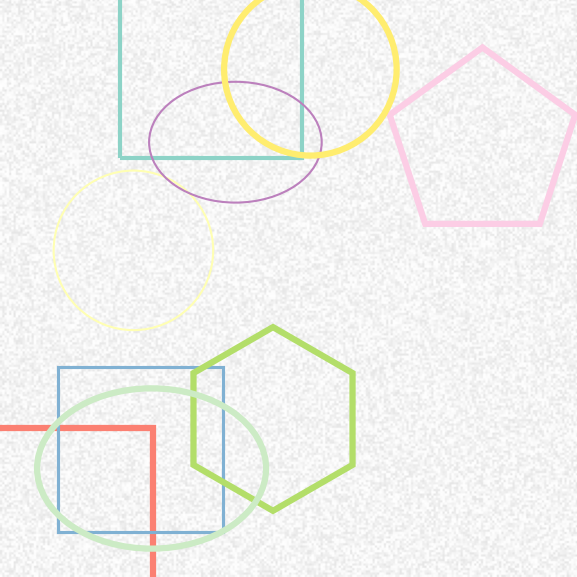[{"shape": "square", "thickness": 2, "radius": 0.79, "center": [0.365, 0.883]}, {"shape": "circle", "thickness": 1, "radius": 0.69, "center": [0.231, 0.566]}, {"shape": "square", "thickness": 3, "radius": 0.68, "center": [0.129, 0.123]}, {"shape": "square", "thickness": 1.5, "radius": 0.72, "center": [0.243, 0.22]}, {"shape": "hexagon", "thickness": 3, "radius": 0.8, "center": [0.473, 0.274]}, {"shape": "pentagon", "thickness": 3, "radius": 0.84, "center": [0.835, 0.748]}, {"shape": "oval", "thickness": 1, "radius": 0.75, "center": [0.408, 0.753]}, {"shape": "oval", "thickness": 3, "radius": 0.99, "center": [0.262, 0.188]}, {"shape": "circle", "thickness": 3, "radius": 0.75, "center": [0.537, 0.879]}]